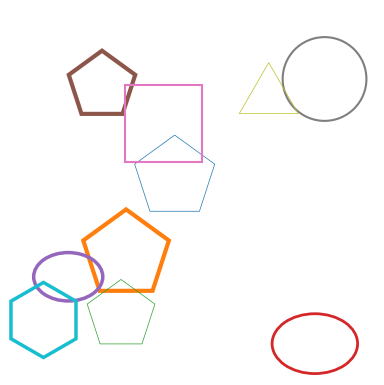[{"shape": "pentagon", "thickness": 0.5, "radius": 0.55, "center": [0.454, 0.54]}, {"shape": "pentagon", "thickness": 3, "radius": 0.58, "center": [0.328, 0.339]}, {"shape": "pentagon", "thickness": 0.5, "radius": 0.46, "center": [0.314, 0.182]}, {"shape": "oval", "thickness": 2, "radius": 0.56, "center": [0.818, 0.107]}, {"shape": "oval", "thickness": 2.5, "radius": 0.45, "center": [0.177, 0.281]}, {"shape": "pentagon", "thickness": 3, "radius": 0.45, "center": [0.265, 0.778]}, {"shape": "square", "thickness": 1.5, "radius": 0.5, "center": [0.423, 0.679]}, {"shape": "circle", "thickness": 1.5, "radius": 0.54, "center": [0.843, 0.795]}, {"shape": "triangle", "thickness": 0.5, "radius": 0.44, "center": [0.698, 0.749]}, {"shape": "hexagon", "thickness": 2.5, "radius": 0.49, "center": [0.113, 0.169]}]